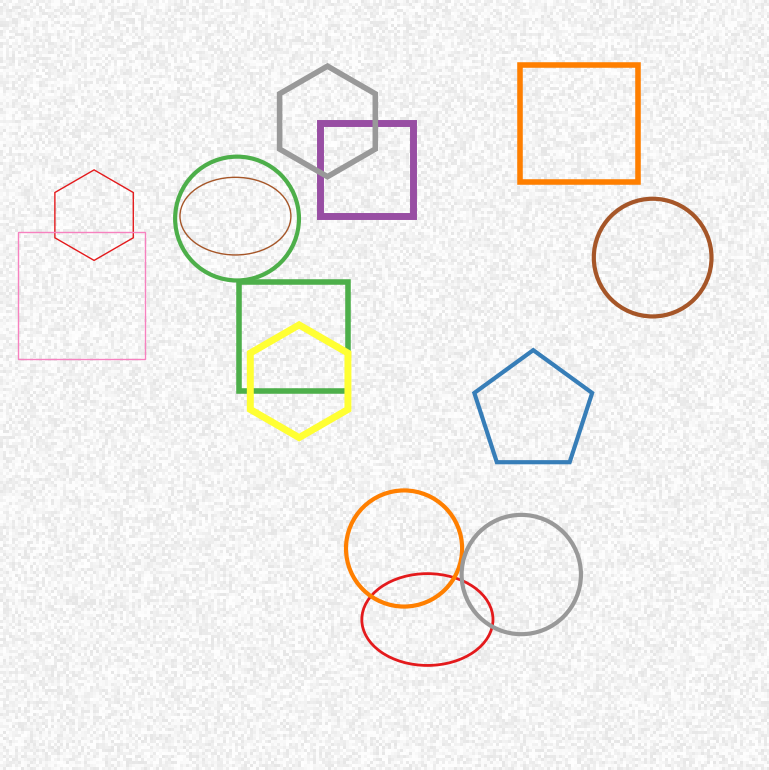[{"shape": "oval", "thickness": 1, "radius": 0.43, "center": [0.555, 0.195]}, {"shape": "hexagon", "thickness": 0.5, "radius": 0.29, "center": [0.122, 0.721]}, {"shape": "pentagon", "thickness": 1.5, "radius": 0.4, "center": [0.693, 0.465]}, {"shape": "square", "thickness": 2, "radius": 0.35, "center": [0.381, 0.563]}, {"shape": "circle", "thickness": 1.5, "radius": 0.4, "center": [0.308, 0.716]}, {"shape": "square", "thickness": 2.5, "radius": 0.3, "center": [0.476, 0.78]}, {"shape": "circle", "thickness": 1.5, "radius": 0.38, "center": [0.525, 0.288]}, {"shape": "square", "thickness": 2, "radius": 0.38, "center": [0.752, 0.839]}, {"shape": "hexagon", "thickness": 2.5, "radius": 0.37, "center": [0.388, 0.505]}, {"shape": "oval", "thickness": 0.5, "radius": 0.36, "center": [0.306, 0.719]}, {"shape": "circle", "thickness": 1.5, "radius": 0.38, "center": [0.848, 0.665]}, {"shape": "square", "thickness": 0.5, "radius": 0.41, "center": [0.106, 0.616]}, {"shape": "hexagon", "thickness": 2, "radius": 0.36, "center": [0.425, 0.842]}, {"shape": "circle", "thickness": 1.5, "radius": 0.39, "center": [0.677, 0.254]}]